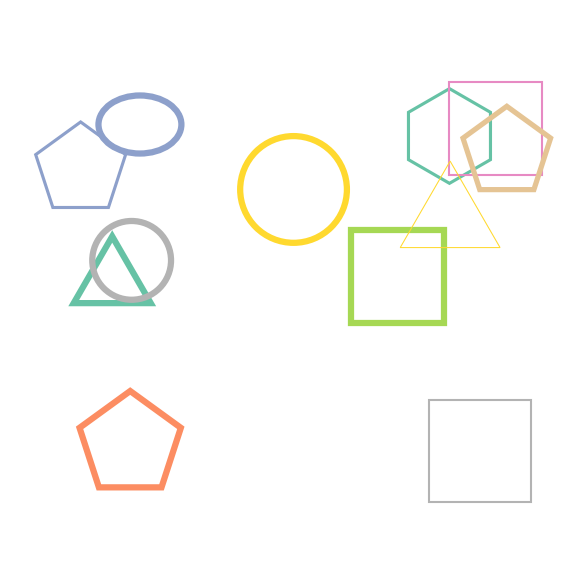[{"shape": "triangle", "thickness": 3, "radius": 0.38, "center": [0.194, 0.513]}, {"shape": "hexagon", "thickness": 1.5, "radius": 0.41, "center": [0.778, 0.764]}, {"shape": "pentagon", "thickness": 3, "radius": 0.46, "center": [0.225, 0.23]}, {"shape": "pentagon", "thickness": 1.5, "radius": 0.41, "center": [0.14, 0.706]}, {"shape": "oval", "thickness": 3, "radius": 0.36, "center": [0.242, 0.784]}, {"shape": "square", "thickness": 1, "radius": 0.4, "center": [0.857, 0.777]}, {"shape": "square", "thickness": 3, "radius": 0.4, "center": [0.688, 0.521]}, {"shape": "triangle", "thickness": 0.5, "radius": 0.5, "center": [0.779, 0.62]}, {"shape": "circle", "thickness": 3, "radius": 0.46, "center": [0.508, 0.671]}, {"shape": "pentagon", "thickness": 2.5, "radius": 0.4, "center": [0.878, 0.735]}, {"shape": "circle", "thickness": 3, "radius": 0.34, "center": [0.228, 0.548]}, {"shape": "square", "thickness": 1, "radius": 0.44, "center": [0.831, 0.218]}]